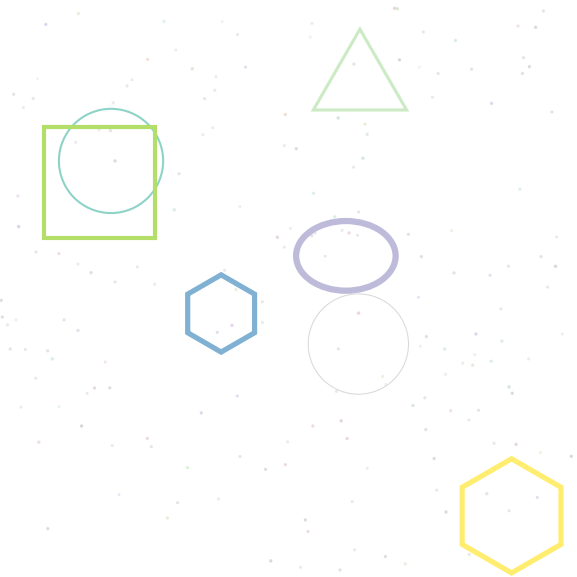[{"shape": "circle", "thickness": 1, "radius": 0.45, "center": [0.192, 0.72]}, {"shape": "oval", "thickness": 3, "radius": 0.43, "center": [0.599, 0.556]}, {"shape": "hexagon", "thickness": 2.5, "radius": 0.33, "center": [0.383, 0.456]}, {"shape": "square", "thickness": 2, "radius": 0.48, "center": [0.173, 0.683]}, {"shape": "circle", "thickness": 0.5, "radius": 0.43, "center": [0.621, 0.403]}, {"shape": "triangle", "thickness": 1.5, "radius": 0.47, "center": [0.623, 0.855]}, {"shape": "hexagon", "thickness": 2.5, "radius": 0.49, "center": [0.886, 0.106]}]